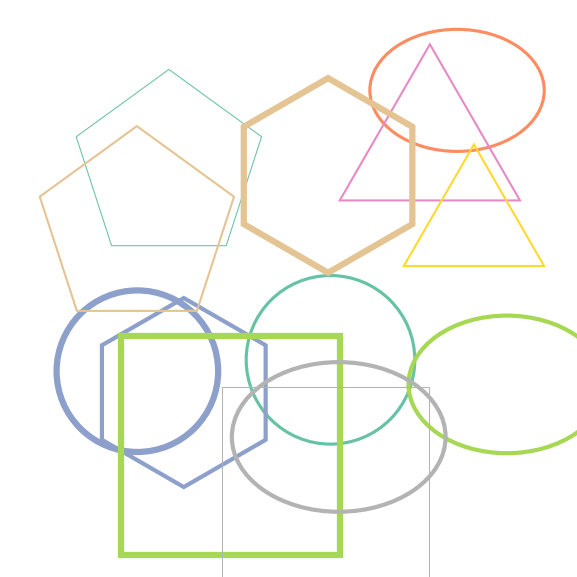[{"shape": "circle", "thickness": 1.5, "radius": 0.73, "center": [0.572, 0.376]}, {"shape": "pentagon", "thickness": 0.5, "radius": 0.84, "center": [0.292, 0.71]}, {"shape": "oval", "thickness": 1.5, "radius": 0.75, "center": [0.791, 0.843]}, {"shape": "circle", "thickness": 3, "radius": 0.7, "center": [0.238, 0.356]}, {"shape": "hexagon", "thickness": 2, "radius": 0.82, "center": [0.318, 0.319]}, {"shape": "triangle", "thickness": 1, "radius": 0.9, "center": [0.744, 0.742]}, {"shape": "square", "thickness": 3, "radius": 0.95, "center": [0.399, 0.227]}, {"shape": "oval", "thickness": 2, "radius": 0.85, "center": [0.878, 0.334]}, {"shape": "triangle", "thickness": 1, "radius": 0.7, "center": [0.821, 0.609]}, {"shape": "hexagon", "thickness": 3, "radius": 0.84, "center": [0.568, 0.695]}, {"shape": "pentagon", "thickness": 1, "radius": 0.88, "center": [0.237, 0.604]}, {"shape": "oval", "thickness": 2, "radius": 0.93, "center": [0.587, 0.243]}, {"shape": "square", "thickness": 0.5, "radius": 0.9, "center": [0.564, 0.15]}]